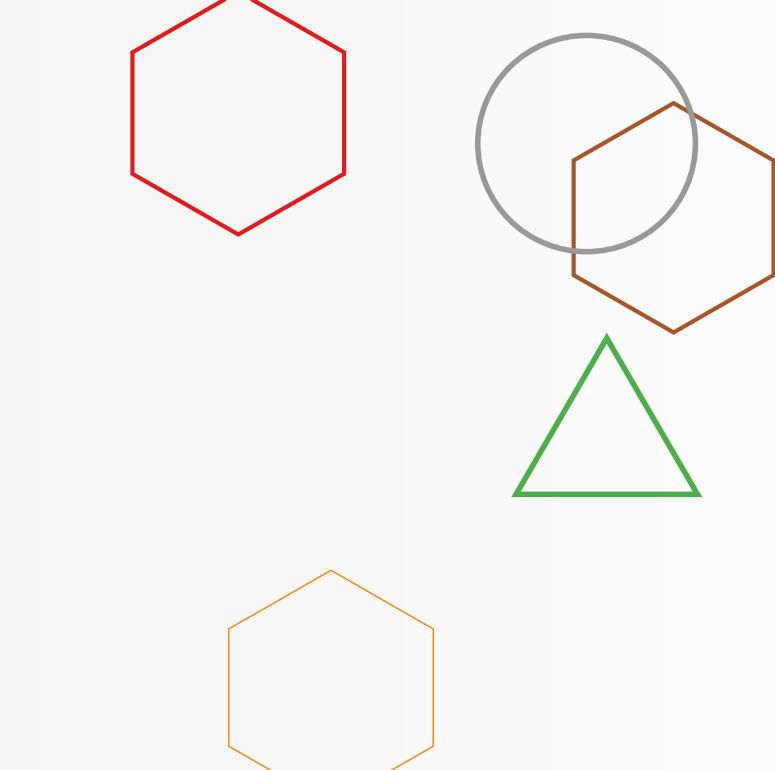[{"shape": "hexagon", "thickness": 1.5, "radius": 0.79, "center": [0.307, 0.853]}, {"shape": "triangle", "thickness": 2, "radius": 0.68, "center": [0.783, 0.426]}, {"shape": "hexagon", "thickness": 0.5, "radius": 0.76, "center": [0.427, 0.107]}, {"shape": "hexagon", "thickness": 1.5, "radius": 0.74, "center": [0.869, 0.717]}, {"shape": "circle", "thickness": 2, "radius": 0.7, "center": [0.757, 0.814]}]